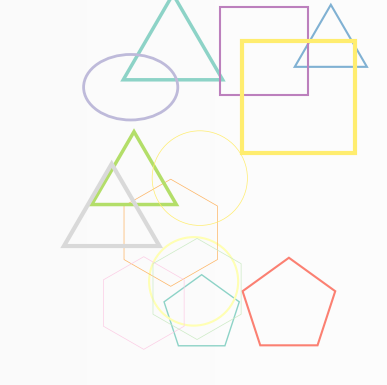[{"shape": "triangle", "thickness": 2.5, "radius": 0.74, "center": [0.446, 0.867]}, {"shape": "pentagon", "thickness": 1, "radius": 0.51, "center": [0.52, 0.184]}, {"shape": "circle", "thickness": 1.5, "radius": 0.57, "center": [0.5, 0.269]}, {"shape": "oval", "thickness": 2, "radius": 0.61, "center": [0.337, 0.773]}, {"shape": "pentagon", "thickness": 1.5, "radius": 0.63, "center": [0.746, 0.205]}, {"shape": "triangle", "thickness": 1.5, "radius": 0.54, "center": [0.854, 0.88]}, {"shape": "hexagon", "thickness": 0.5, "radius": 0.7, "center": [0.441, 0.395]}, {"shape": "triangle", "thickness": 2.5, "radius": 0.63, "center": [0.346, 0.532]}, {"shape": "hexagon", "thickness": 0.5, "radius": 0.6, "center": [0.371, 0.213]}, {"shape": "triangle", "thickness": 3, "radius": 0.71, "center": [0.288, 0.432]}, {"shape": "square", "thickness": 1.5, "radius": 0.57, "center": [0.68, 0.867]}, {"shape": "hexagon", "thickness": 0.5, "radius": 0.66, "center": [0.509, 0.249]}, {"shape": "circle", "thickness": 0.5, "radius": 0.61, "center": [0.516, 0.537]}, {"shape": "square", "thickness": 3, "radius": 0.73, "center": [0.77, 0.748]}]